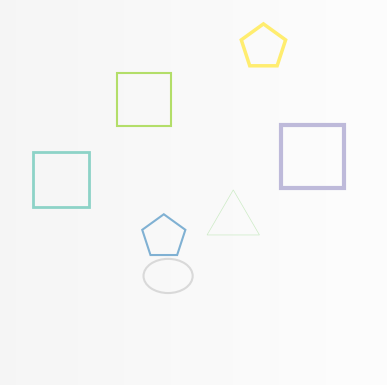[{"shape": "square", "thickness": 2, "radius": 0.36, "center": [0.156, 0.534]}, {"shape": "square", "thickness": 3, "radius": 0.41, "center": [0.806, 0.593]}, {"shape": "pentagon", "thickness": 1.5, "radius": 0.29, "center": [0.423, 0.385]}, {"shape": "square", "thickness": 1.5, "radius": 0.35, "center": [0.372, 0.741]}, {"shape": "oval", "thickness": 1.5, "radius": 0.32, "center": [0.434, 0.283]}, {"shape": "triangle", "thickness": 0.5, "radius": 0.39, "center": [0.602, 0.429]}, {"shape": "pentagon", "thickness": 2.5, "radius": 0.3, "center": [0.68, 0.878]}]